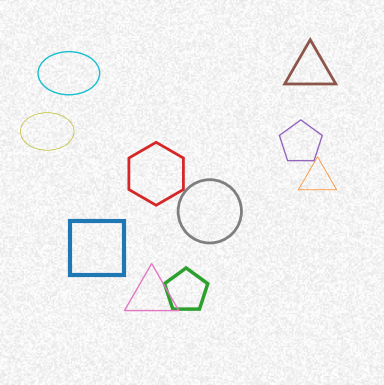[{"shape": "square", "thickness": 3, "radius": 0.35, "center": [0.252, 0.356]}, {"shape": "triangle", "thickness": 0.5, "radius": 0.29, "center": [0.825, 0.536]}, {"shape": "pentagon", "thickness": 2.5, "radius": 0.3, "center": [0.483, 0.245]}, {"shape": "hexagon", "thickness": 2, "radius": 0.41, "center": [0.406, 0.549]}, {"shape": "pentagon", "thickness": 1, "radius": 0.29, "center": [0.781, 0.63]}, {"shape": "triangle", "thickness": 2, "radius": 0.38, "center": [0.806, 0.82]}, {"shape": "triangle", "thickness": 1, "radius": 0.41, "center": [0.394, 0.234]}, {"shape": "circle", "thickness": 2, "radius": 0.41, "center": [0.545, 0.451]}, {"shape": "oval", "thickness": 0.5, "radius": 0.35, "center": [0.123, 0.659]}, {"shape": "oval", "thickness": 1, "radius": 0.4, "center": [0.179, 0.81]}]